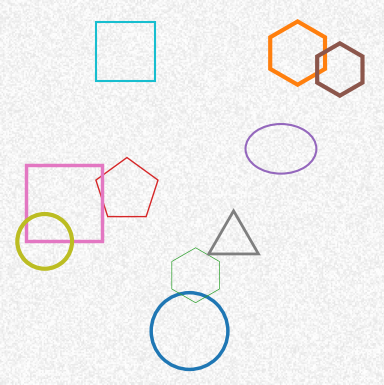[{"shape": "circle", "thickness": 2.5, "radius": 0.5, "center": [0.492, 0.14]}, {"shape": "hexagon", "thickness": 3, "radius": 0.41, "center": [0.773, 0.862]}, {"shape": "hexagon", "thickness": 0.5, "radius": 0.36, "center": [0.508, 0.285]}, {"shape": "pentagon", "thickness": 1, "radius": 0.42, "center": [0.33, 0.506]}, {"shape": "oval", "thickness": 1.5, "radius": 0.46, "center": [0.73, 0.613]}, {"shape": "hexagon", "thickness": 3, "radius": 0.34, "center": [0.883, 0.819]}, {"shape": "square", "thickness": 2.5, "radius": 0.49, "center": [0.166, 0.473]}, {"shape": "triangle", "thickness": 2, "radius": 0.37, "center": [0.607, 0.378]}, {"shape": "circle", "thickness": 3, "radius": 0.36, "center": [0.116, 0.373]}, {"shape": "square", "thickness": 1.5, "radius": 0.38, "center": [0.325, 0.867]}]